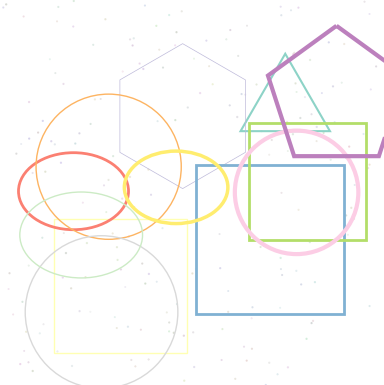[{"shape": "triangle", "thickness": 1.5, "radius": 0.67, "center": [0.741, 0.726]}, {"shape": "square", "thickness": 1, "radius": 0.87, "center": [0.313, 0.257]}, {"shape": "hexagon", "thickness": 0.5, "radius": 0.94, "center": [0.474, 0.698]}, {"shape": "oval", "thickness": 2, "radius": 0.71, "center": [0.191, 0.503]}, {"shape": "square", "thickness": 2, "radius": 0.96, "center": [0.701, 0.378]}, {"shape": "circle", "thickness": 1, "radius": 0.94, "center": [0.282, 0.567]}, {"shape": "square", "thickness": 2, "radius": 0.76, "center": [0.798, 0.528]}, {"shape": "circle", "thickness": 3, "radius": 0.8, "center": [0.77, 0.5]}, {"shape": "circle", "thickness": 1, "radius": 0.99, "center": [0.264, 0.189]}, {"shape": "pentagon", "thickness": 3, "radius": 0.94, "center": [0.874, 0.746]}, {"shape": "oval", "thickness": 1, "radius": 0.8, "center": [0.211, 0.39]}, {"shape": "oval", "thickness": 2.5, "radius": 0.67, "center": [0.457, 0.513]}]